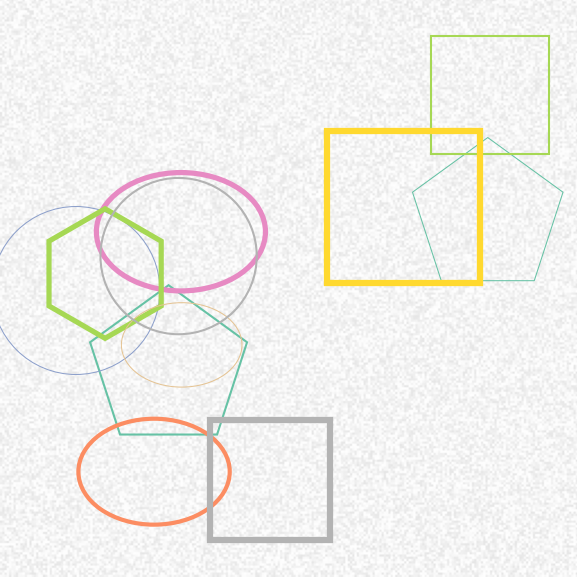[{"shape": "pentagon", "thickness": 1, "radius": 0.71, "center": [0.292, 0.362]}, {"shape": "pentagon", "thickness": 0.5, "radius": 0.69, "center": [0.845, 0.624]}, {"shape": "oval", "thickness": 2, "radius": 0.66, "center": [0.267, 0.182]}, {"shape": "circle", "thickness": 0.5, "radius": 0.73, "center": [0.132, 0.496]}, {"shape": "oval", "thickness": 2.5, "radius": 0.73, "center": [0.313, 0.598]}, {"shape": "square", "thickness": 1, "radius": 0.51, "center": [0.849, 0.835]}, {"shape": "hexagon", "thickness": 2.5, "radius": 0.56, "center": [0.182, 0.525]}, {"shape": "square", "thickness": 3, "radius": 0.66, "center": [0.699, 0.64]}, {"shape": "oval", "thickness": 0.5, "radius": 0.52, "center": [0.315, 0.402]}, {"shape": "circle", "thickness": 1, "radius": 0.68, "center": [0.309, 0.556]}, {"shape": "square", "thickness": 3, "radius": 0.52, "center": [0.468, 0.168]}]